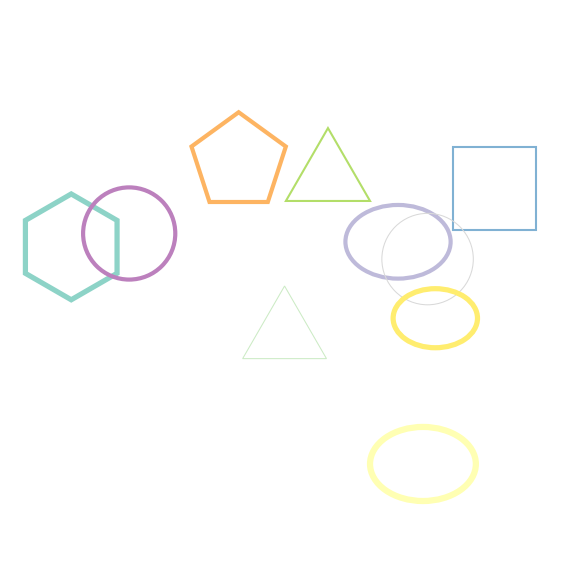[{"shape": "hexagon", "thickness": 2.5, "radius": 0.46, "center": [0.123, 0.572]}, {"shape": "oval", "thickness": 3, "radius": 0.46, "center": [0.732, 0.196]}, {"shape": "oval", "thickness": 2, "radius": 0.46, "center": [0.689, 0.58]}, {"shape": "square", "thickness": 1, "radius": 0.36, "center": [0.856, 0.673]}, {"shape": "pentagon", "thickness": 2, "radius": 0.43, "center": [0.413, 0.719]}, {"shape": "triangle", "thickness": 1, "radius": 0.42, "center": [0.568, 0.693]}, {"shape": "circle", "thickness": 0.5, "radius": 0.4, "center": [0.74, 0.551]}, {"shape": "circle", "thickness": 2, "radius": 0.4, "center": [0.224, 0.595]}, {"shape": "triangle", "thickness": 0.5, "radius": 0.42, "center": [0.493, 0.42]}, {"shape": "oval", "thickness": 2.5, "radius": 0.37, "center": [0.754, 0.448]}]